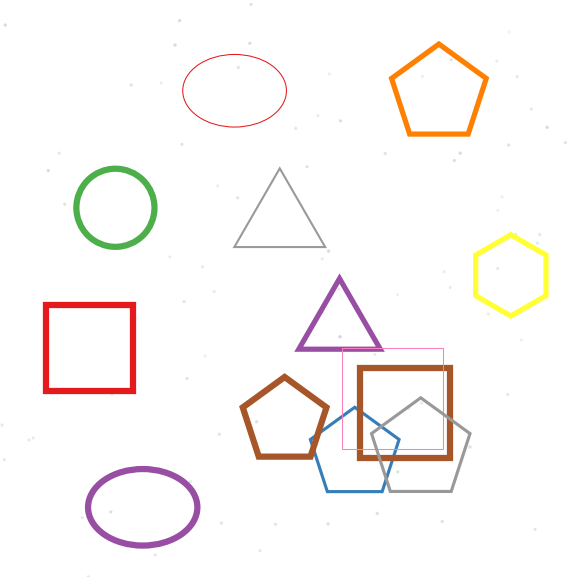[{"shape": "oval", "thickness": 0.5, "radius": 0.45, "center": [0.406, 0.842]}, {"shape": "square", "thickness": 3, "radius": 0.37, "center": [0.155, 0.397]}, {"shape": "pentagon", "thickness": 1.5, "radius": 0.4, "center": [0.614, 0.213]}, {"shape": "circle", "thickness": 3, "radius": 0.34, "center": [0.2, 0.639]}, {"shape": "oval", "thickness": 3, "radius": 0.47, "center": [0.247, 0.121]}, {"shape": "triangle", "thickness": 2.5, "radius": 0.41, "center": [0.588, 0.435]}, {"shape": "pentagon", "thickness": 2.5, "radius": 0.43, "center": [0.76, 0.837]}, {"shape": "hexagon", "thickness": 2.5, "radius": 0.35, "center": [0.885, 0.522]}, {"shape": "pentagon", "thickness": 3, "radius": 0.38, "center": [0.493, 0.27]}, {"shape": "square", "thickness": 3, "radius": 0.39, "center": [0.701, 0.284]}, {"shape": "square", "thickness": 0.5, "radius": 0.44, "center": [0.679, 0.309]}, {"shape": "pentagon", "thickness": 1.5, "radius": 0.45, "center": [0.729, 0.221]}, {"shape": "triangle", "thickness": 1, "radius": 0.45, "center": [0.484, 0.617]}]